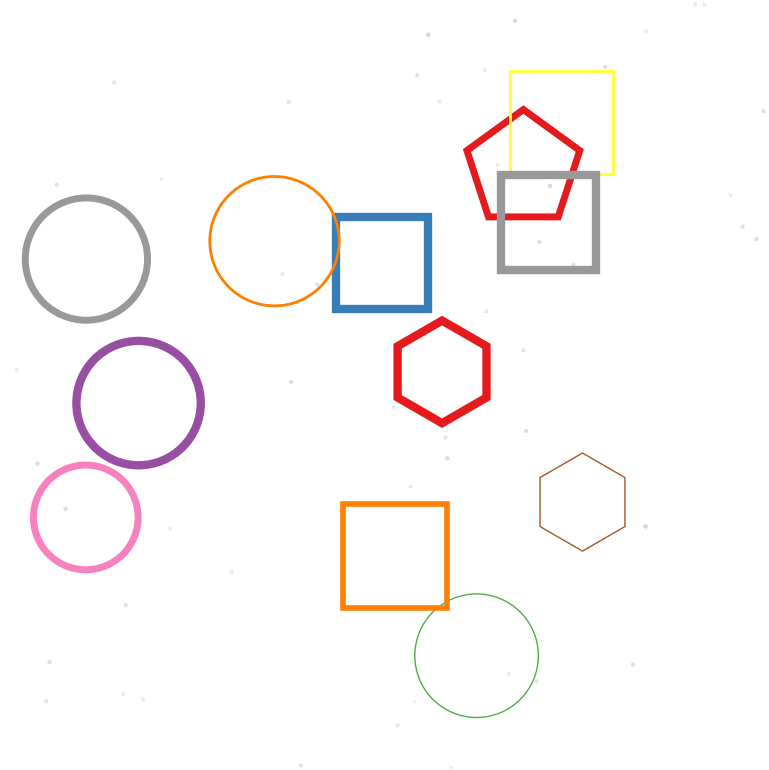[{"shape": "hexagon", "thickness": 3, "radius": 0.33, "center": [0.574, 0.517]}, {"shape": "pentagon", "thickness": 2.5, "radius": 0.39, "center": [0.68, 0.781]}, {"shape": "square", "thickness": 3, "radius": 0.3, "center": [0.496, 0.658]}, {"shape": "circle", "thickness": 0.5, "radius": 0.4, "center": [0.619, 0.148]}, {"shape": "circle", "thickness": 3, "radius": 0.4, "center": [0.18, 0.477]}, {"shape": "square", "thickness": 2, "radius": 0.34, "center": [0.513, 0.277]}, {"shape": "circle", "thickness": 1, "radius": 0.42, "center": [0.356, 0.687]}, {"shape": "square", "thickness": 1, "radius": 0.34, "center": [0.73, 0.841]}, {"shape": "hexagon", "thickness": 0.5, "radius": 0.32, "center": [0.756, 0.348]}, {"shape": "circle", "thickness": 2.5, "radius": 0.34, "center": [0.111, 0.328]}, {"shape": "circle", "thickness": 2.5, "radius": 0.4, "center": [0.112, 0.664]}, {"shape": "square", "thickness": 3, "radius": 0.31, "center": [0.712, 0.711]}]